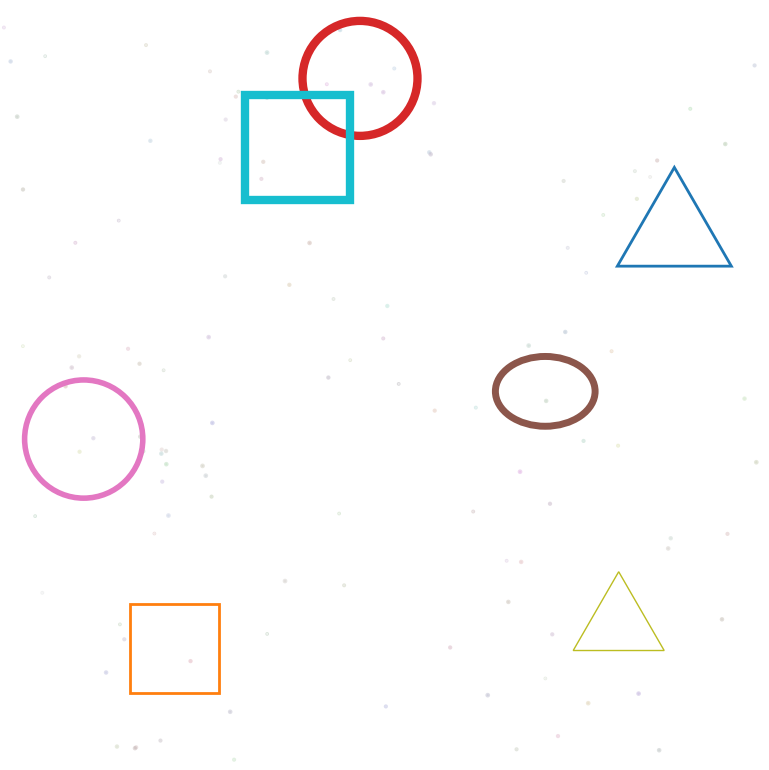[{"shape": "triangle", "thickness": 1, "radius": 0.43, "center": [0.876, 0.697]}, {"shape": "square", "thickness": 1, "radius": 0.29, "center": [0.227, 0.158]}, {"shape": "circle", "thickness": 3, "radius": 0.37, "center": [0.468, 0.898]}, {"shape": "oval", "thickness": 2.5, "radius": 0.32, "center": [0.708, 0.492]}, {"shape": "circle", "thickness": 2, "radius": 0.38, "center": [0.109, 0.43]}, {"shape": "triangle", "thickness": 0.5, "radius": 0.34, "center": [0.803, 0.189]}, {"shape": "square", "thickness": 3, "radius": 0.34, "center": [0.386, 0.808]}]